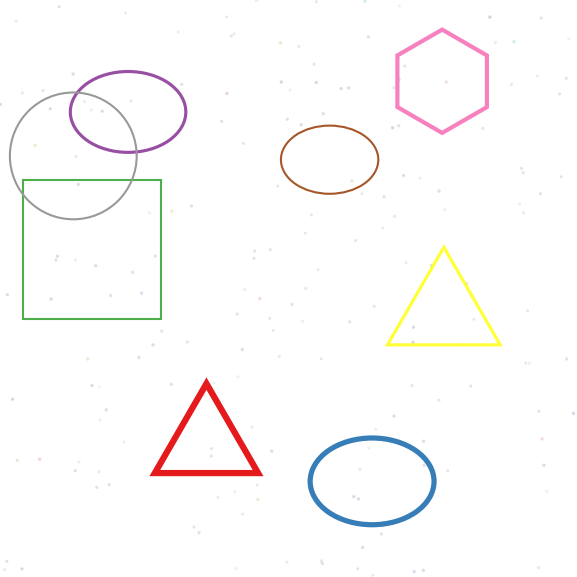[{"shape": "triangle", "thickness": 3, "radius": 0.52, "center": [0.358, 0.232]}, {"shape": "oval", "thickness": 2.5, "radius": 0.54, "center": [0.644, 0.166]}, {"shape": "square", "thickness": 1, "radius": 0.6, "center": [0.159, 0.567]}, {"shape": "oval", "thickness": 1.5, "radius": 0.5, "center": [0.222, 0.805]}, {"shape": "triangle", "thickness": 1.5, "radius": 0.56, "center": [0.769, 0.458]}, {"shape": "oval", "thickness": 1, "radius": 0.42, "center": [0.571, 0.723]}, {"shape": "hexagon", "thickness": 2, "radius": 0.45, "center": [0.766, 0.858]}, {"shape": "circle", "thickness": 1, "radius": 0.55, "center": [0.127, 0.729]}]